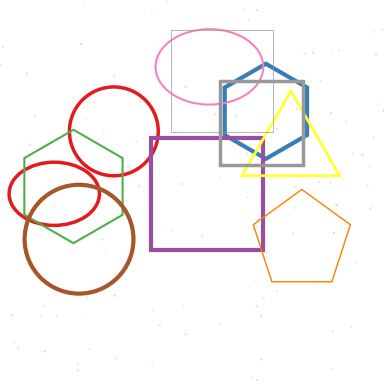[{"shape": "circle", "thickness": 2.5, "radius": 0.58, "center": [0.296, 0.659]}, {"shape": "oval", "thickness": 2.5, "radius": 0.59, "center": [0.141, 0.497]}, {"shape": "hexagon", "thickness": 3, "radius": 0.62, "center": [0.691, 0.711]}, {"shape": "hexagon", "thickness": 1.5, "radius": 0.74, "center": [0.191, 0.516]}, {"shape": "square", "thickness": 3, "radius": 0.73, "center": [0.537, 0.495]}, {"shape": "pentagon", "thickness": 1, "radius": 0.66, "center": [0.784, 0.375]}, {"shape": "triangle", "thickness": 2, "radius": 0.73, "center": [0.756, 0.617]}, {"shape": "circle", "thickness": 3, "radius": 0.71, "center": [0.205, 0.379]}, {"shape": "oval", "thickness": 1.5, "radius": 0.7, "center": [0.544, 0.826]}, {"shape": "square", "thickness": 2.5, "radius": 0.54, "center": [0.68, 0.681]}, {"shape": "square", "thickness": 0.5, "radius": 0.66, "center": [0.576, 0.789]}]